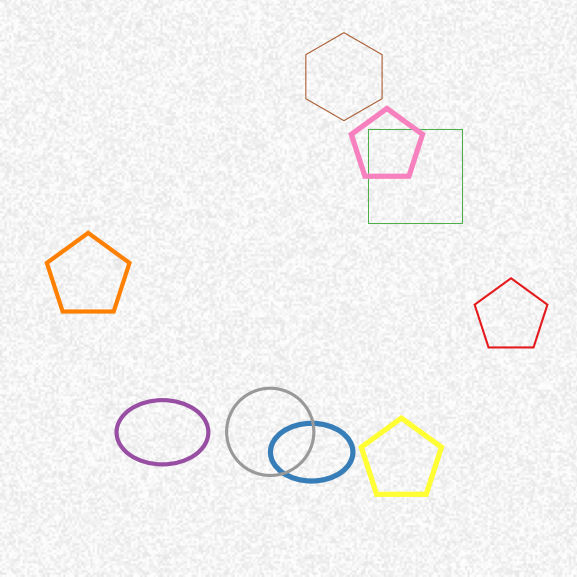[{"shape": "pentagon", "thickness": 1, "radius": 0.33, "center": [0.885, 0.451]}, {"shape": "oval", "thickness": 2.5, "radius": 0.36, "center": [0.54, 0.216]}, {"shape": "square", "thickness": 0.5, "radius": 0.41, "center": [0.719, 0.695]}, {"shape": "oval", "thickness": 2, "radius": 0.4, "center": [0.281, 0.251]}, {"shape": "pentagon", "thickness": 2, "radius": 0.38, "center": [0.153, 0.521]}, {"shape": "pentagon", "thickness": 2.5, "radius": 0.36, "center": [0.695, 0.202]}, {"shape": "hexagon", "thickness": 0.5, "radius": 0.38, "center": [0.596, 0.866]}, {"shape": "pentagon", "thickness": 2.5, "radius": 0.32, "center": [0.67, 0.746]}, {"shape": "circle", "thickness": 1.5, "radius": 0.38, "center": [0.468, 0.251]}]